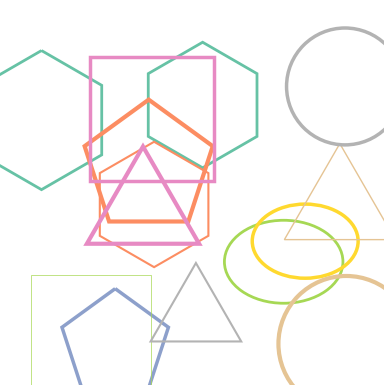[{"shape": "hexagon", "thickness": 2, "radius": 0.82, "center": [0.526, 0.727]}, {"shape": "hexagon", "thickness": 2, "radius": 0.9, "center": [0.108, 0.688]}, {"shape": "pentagon", "thickness": 3, "radius": 0.87, "center": [0.386, 0.566]}, {"shape": "hexagon", "thickness": 1.5, "radius": 0.81, "center": [0.4, 0.469]}, {"shape": "pentagon", "thickness": 2.5, "radius": 0.73, "center": [0.299, 0.105]}, {"shape": "triangle", "thickness": 3, "radius": 0.84, "center": [0.371, 0.451]}, {"shape": "square", "thickness": 2.5, "radius": 0.81, "center": [0.395, 0.691]}, {"shape": "square", "thickness": 0.5, "radius": 0.78, "center": [0.237, 0.129]}, {"shape": "oval", "thickness": 2, "radius": 0.77, "center": [0.737, 0.32]}, {"shape": "oval", "thickness": 2.5, "radius": 0.69, "center": [0.793, 0.374]}, {"shape": "circle", "thickness": 3, "radius": 0.88, "center": [0.899, 0.107]}, {"shape": "triangle", "thickness": 1, "radius": 0.83, "center": [0.883, 0.461]}, {"shape": "triangle", "thickness": 1.5, "radius": 0.68, "center": [0.509, 0.181]}, {"shape": "circle", "thickness": 2.5, "radius": 0.76, "center": [0.896, 0.775]}]